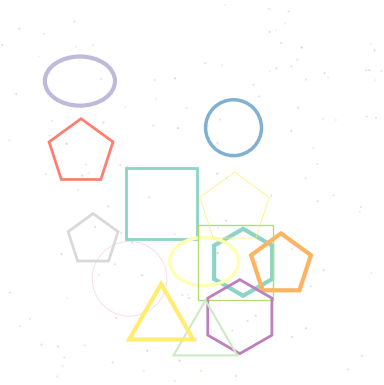[{"shape": "hexagon", "thickness": 3, "radius": 0.43, "center": [0.632, 0.319]}, {"shape": "square", "thickness": 2, "radius": 0.46, "center": [0.419, 0.471]}, {"shape": "oval", "thickness": 2.5, "radius": 0.45, "center": [0.53, 0.321]}, {"shape": "oval", "thickness": 3, "radius": 0.46, "center": [0.208, 0.789]}, {"shape": "pentagon", "thickness": 2, "radius": 0.44, "center": [0.211, 0.604]}, {"shape": "circle", "thickness": 2.5, "radius": 0.36, "center": [0.607, 0.668]}, {"shape": "pentagon", "thickness": 3, "radius": 0.41, "center": [0.73, 0.312]}, {"shape": "square", "thickness": 1, "radius": 0.49, "center": [0.612, 0.319]}, {"shape": "circle", "thickness": 0.5, "radius": 0.49, "center": [0.337, 0.276]}, {"shape": "pentagon", "thickness": 2, "radius": 0.34, "center": [0.242, 0.377]}, {"shape": "hexagon", "thickness": 2, "radius": 0.48, "center": [0.623, 0.178]}, {"shape": "triangle", "thickness": 1.5, "radius": 0.48, "center": [0.534, 0.125]}, {"shape": "triangle", "thickness": 3, "radius": 0.48, "center": [0.419, 0.166]}, {"shape": "pentagon", "thickness": 0.5, "radius": 0.47, "center": [0.609, 0.458]}]